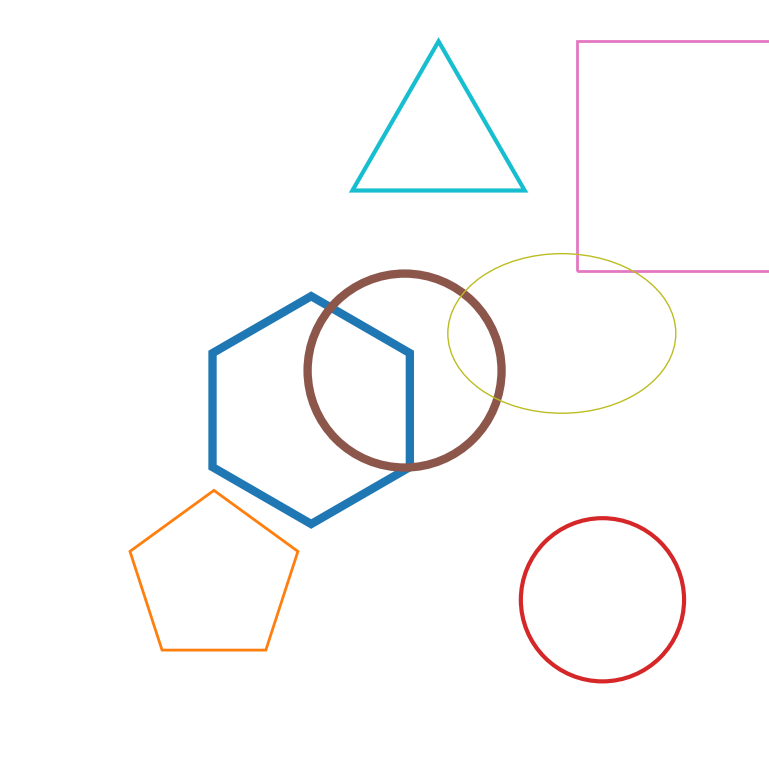[{"shape": "hexagon", "thickness": 3, "radius": 0.74, "center": [0.404, 0.467]}, {"shape": "pentagon", "thickness": 1, "radius": 0.57, "center": [0.278, 0.248]}, {"shape": "circle", "thickness": 1.5, "radius": 0.53, "center": [0.782, 0.221]}, {"shape": "circle", "thickness": 3, "radius": 0.63, "center": [0.525, 0.519]}, {"shape": "square", "thickness": 1, "radius": 0.74, "center": [0.898, 0.797]}, {"shape": "oval", "thickness": 0.5, "radius": 0.74, "center": [0.73, 0.567]}, {"shape": "triangle", "thickness": 1.5, "radius": 0.65, "center": [0.57, 0.817]}]